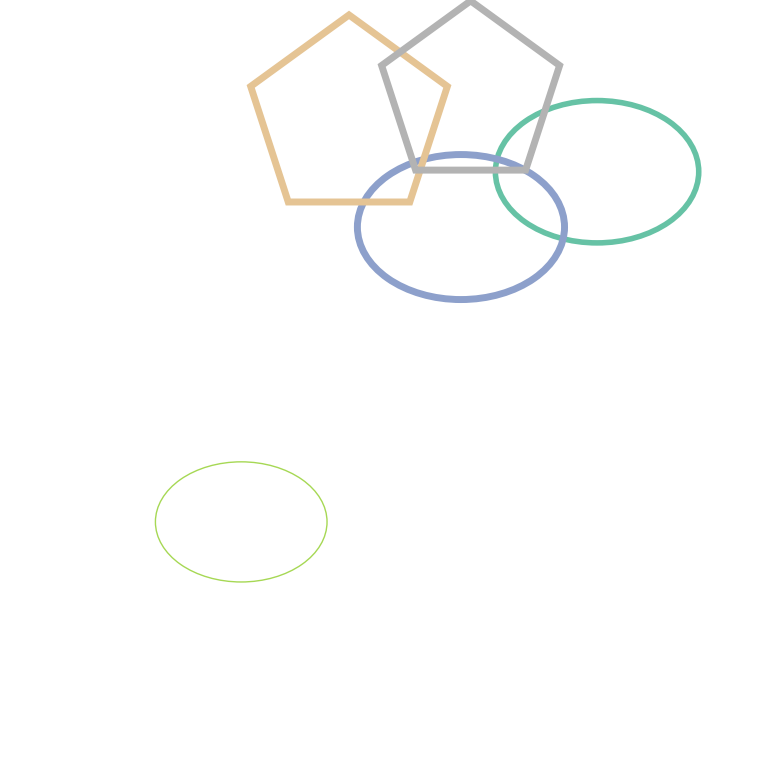[{"shape": "oval", "thickness": 2, "radius": 0.66, "center": [0.775, 0.777]}, {"shape": "oval", "thickness": 2.5, "radius": 0.67, "center": [0.599, 0.705]}, {"shape": "oval", "thickness": 0.5, "radius": 0.56, "center": [0.313, 0.322]}, {"shape": "pentagon", "thickness": 2.5, "radius": 0.67, "center": [0.453, 0.846]}, {"shape": "pentagon", "thickness": 2.5, "radius": 0.61, "center": [0.611, 0.877]}]